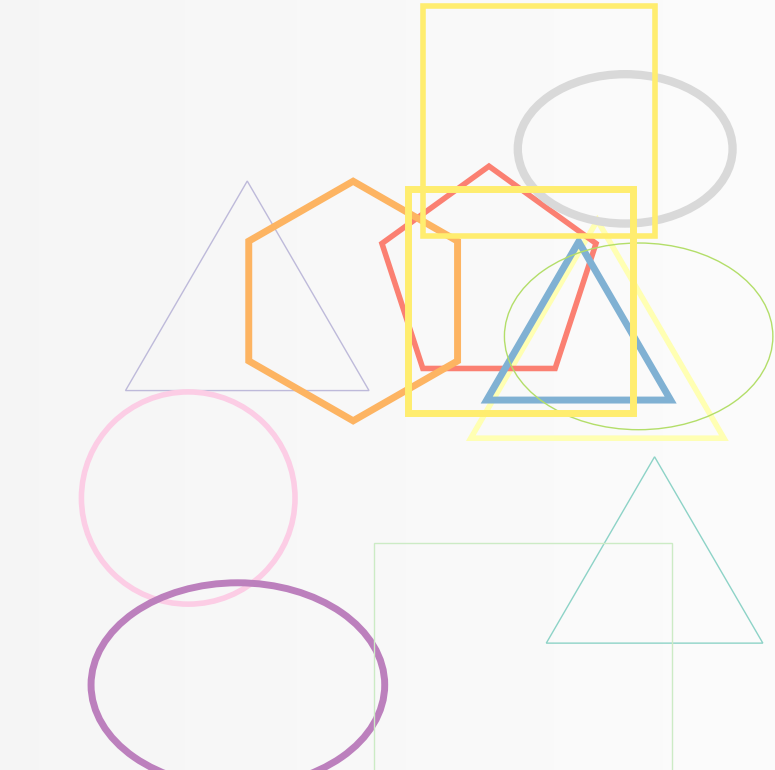[{"shape": "triangle", "thickness": 0.5, "radius": 0.81, "center": [0.845, 0.245]}, {"shape": "triangle", "thickness": 2, "radius": 0.94, "center": [0.771, 0.525]}, {"shape": "triangle", "thickness": 0.5, "radius": 0.91, "center": [0.319, 0.583]}, {"shape": "pentagon", "thickness": 2, "radius": 0.73, "center": [0.631, 0.639]}, {"shape": "triangle", "thickness": 2.5, "radius": 0.69, "center": [0.747, 0.549]}, {"shape": "hexagon", "thickness": 2.5, "radius": 0.78, "center": [0.456, 0.609]}, {"shape": "oval", "thickness": 0.5, "radius": 0.87, "center": [0.824, 0.563]}, {"shape": "circle", "thickness": 2, "radius": 0.69, "center": [0.243, 0.353]}, {"shape": "oval", "thickness": 3, "radius": 0.69, "center": [0.807, 0.807]}, {"shape": "oval", "thickness": 2.5, "radius": 0.95, "center": [0.307, 0.111]}, {"shape": "square", "thickness": 0.5, "radius": 0.96, "center": [0.675, 0.102]}, {"shape": "square", "thickness": 2.5, "radius": 0.73, "center": [0.672, 0.609]}, {"shape": "square", "thickness": 2, "radius": 0.75, "center": [0.696, 0.843]}]